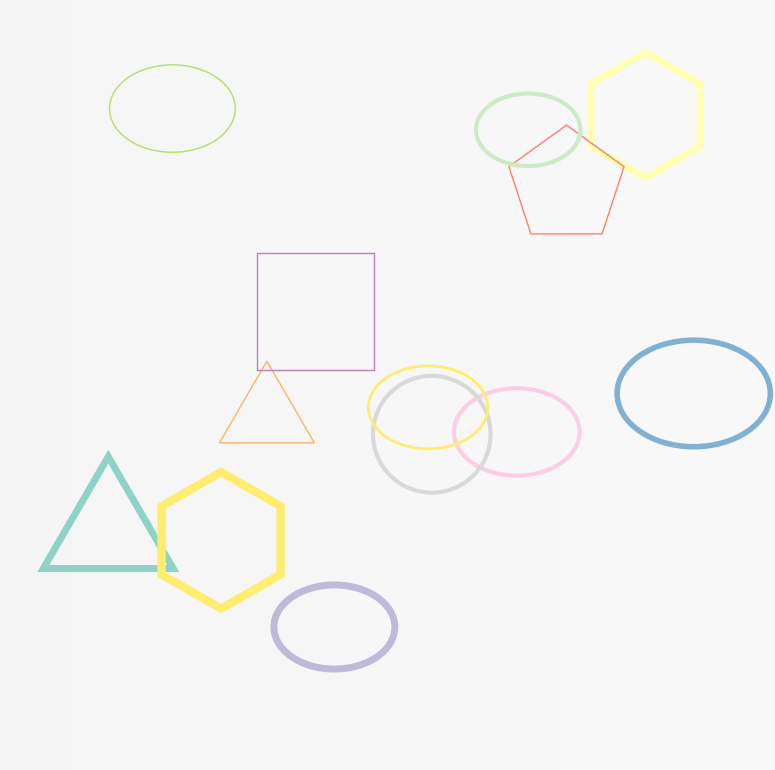[{"shape": "triangle", "thickness": 2.5, "radius": 0.48, "center": [0.14, 0.31]}, {"shape": "hexagon", "thickness": 2.5, "radius": 0.41, "center": [0.833, 0.851]}, {"shape": "oval", "thickness": 2.5, "radius": 0.39, "center": [0.431, 0.186]}, {"shape": "pentagon", "thickness": 0.5, "radius": 0.39, "center": [0.731, 0.759]}, {"shape": "oval", "thickness": 2, "radius": 0.49, "center": [0.895, 0.489]}, {"shape": "triangle", "thickness": 0.5, "radius": 0.35, "center": [0.344, 0.46]}, {"shape": "oval", "thickness": 0.5, "radius": 0.41, "center": [0.222, 0.859]}, {"shape": "oval", "thickness": 1.5, "radius": 0.41, "center": [0.667, 0.439]}, {"shape": "circle", "thickness": 1.5, "radius": 0.38, "center": [0.557, 0.436]}, {"shape": "square", "thickness": 0.5, "radius": 0.38, "center": [0.407, 0.596]}, {"shape": "oval", "thickness": 1.5, "radius": 0.34, "center": [0.682, 0.831]}, {"shape": "oval", "thickness": 1, "radius": 0.38, "center": [0.552, 0.471]}, {"shape": "hexagon", "thickness": 3, "radius": 0.44, "center": [0.285, 0.298]}]